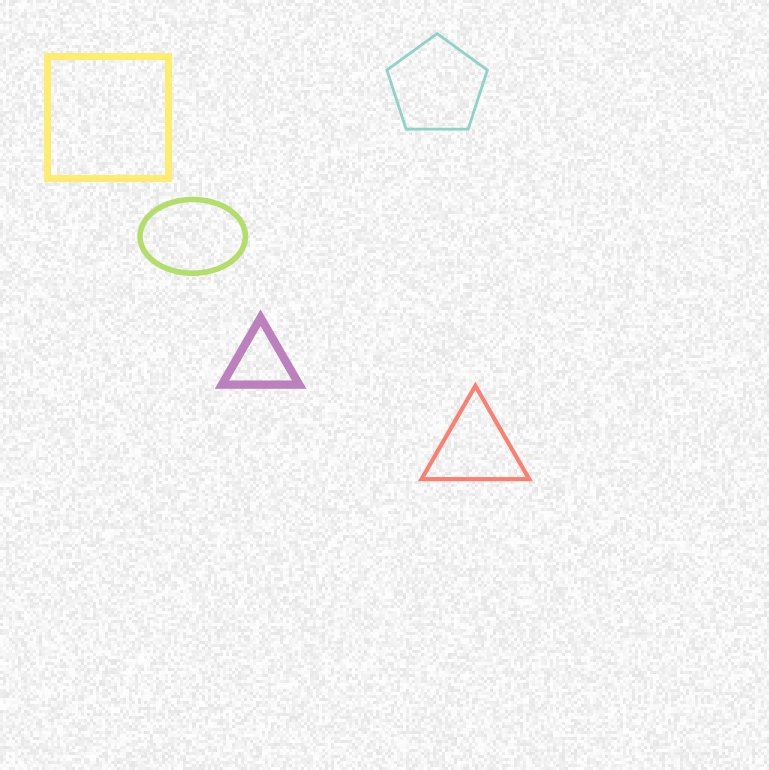[{"shape": "pentagon", "thickness": 1, "radius": 0.34, "center": [0.568, 0.888]}, {"shape": "triangle", "thickness": 1.5, "radius": 0.4, "center": [0.617, 0.418]}, {"shape": "oval", "thickness": 2, "radius": 0.34, "center": [0.25, 0.693]}, {"shape": "triangle", "thickness": 3, "radius": 0.29, "center": [0.338, 0.529]}, {"shape": "square", "thickness": 2.5, "radius": 0.39, "center": [0.14, 0.848]}]